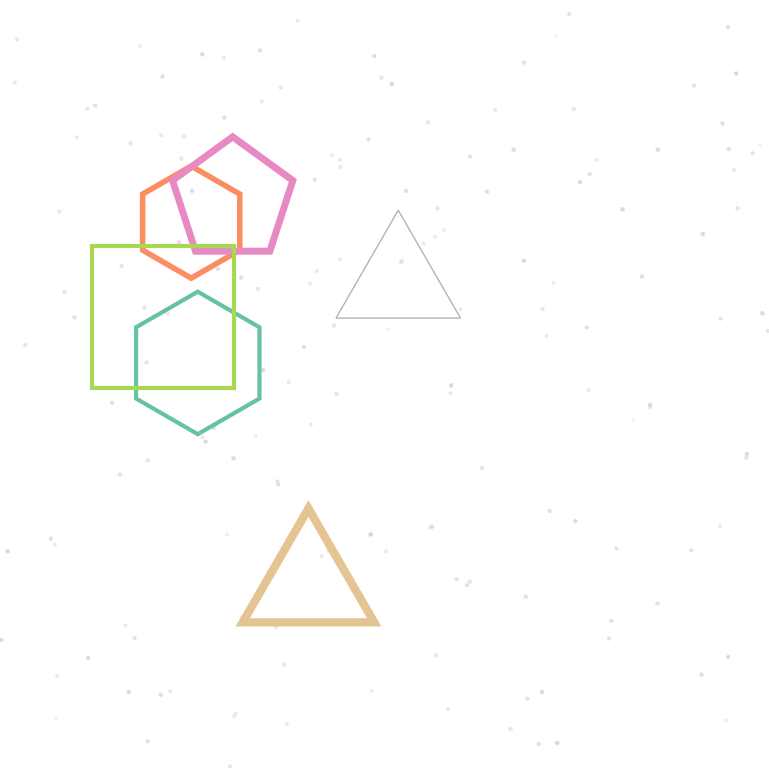[{"shape": "hexagon", "thickness": 1.5, "radius": 0.46, "center": [0.257, 0.529]}, {"shape": "hexagon", "thickness": 2, "radius": 0.36, "center": [0.248, 0.712]}, {"shape": "pentagon", "thickness": 2.5, "radius": 0.41, "center": [0.302, 0.74]}, {"shape": "square", "thickness": 1.5, "radius": 0.46, "center": [0.212, 0.588]}, {"shape": "triangle", "thickness": 3, "radius": 0.49, "center": [0.401, 0.241]}, {"shape": "triangle", "thickness": 0.5, "radius": 0.47, "center": [0.517, 0.634]}]